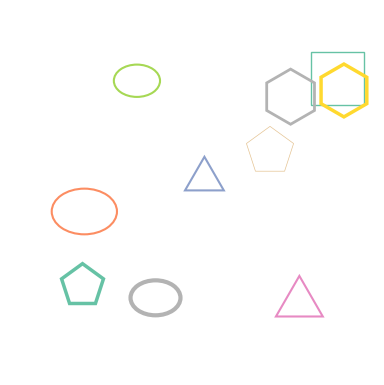[{"shape": "pentagon", "thickness": 2.5, "radius": 0.29, "center": [0.214, 0.258]}, {"shape": "square", "thickness": 1, "radius": 0.34, "center": [0.877, 0.797]}, {"shape": "oval", "thickness": 1.5, "radius": 0.42, "center": [0.219, 0.451]}, {"shape": "triangle", "thickness": 1.5, "radius": 0.29, "center": [0.531, 0.535]}, {"shape": "triangle", "thickness": 1.5, "radius": 0.35, "center": [0.778, 0.213]}, {"shape": "oval", "thickness": 1.5, "radius": 0.3, "center": [0.356, 0.79]}, {"shape": "hexagon", "thickness": 2.5, "radius": 0.34, "center": [0.893, 0.765]}, {"shape": "pentagon", "thickness": 0.5, "radius": 0.32, "center": [0.701, 0.607]}, {"shape": "hexagon", "thickness": 2, "radius": 0.36, "center": [0.755, 0.749]}, {"shape": "oval", "thickness": 3, "radius": 0.32, "center": [0.404, 0.226]}]